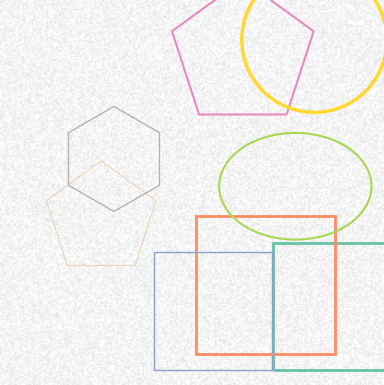[{"shape": "square", "thickness": 2, "radius": 0.82, "center": [0.873, 0.204]}, {"shape": "square", "thickness": 2, "radius": 0.9, "center": [0.69, 0.26]}, {"shape": "square", "thickness": 1, "radius": 0.76, "center": [0.554, 0.192]}, {"shape": "pentagon", "thickness": 1.5, "radius": 0.97, "center": [0.631, 0.859]}, {"shape": "oval", "thickness": 1.5, "radius": 0.99, "center": [0.767, 0.516]}, {"shape": "circle", "thickness": 2.5, "radius": 0.94, "center": [0.816, 0.897]}, {"shape": "pentagon", "thickness": 0.5, "radius": 0.75, "center": [0.263, 0.432]}, {"shape": "hexagon", "thickness": 1, "radius": 0.68, "center": [0.296, 0.587]}]